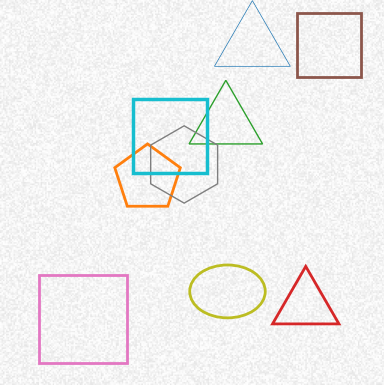[{"shape": "triangle", "thickness": 0.5, "radius": 0.57, "center": [0.656, 0.885]}, {"shape": "pentagon", "thickness": 2, "radius": 0.45, "center": [0.383, 0.537]}, {"shape": "triangle", "thickness": 1, "radius": 0.55, "center": [0.587, 0.681]}, {"shape": "triangle", "thickness": 2, "radius": 0.5, "center": [0.794, 0.208]}, {"shape": "square", "thickness": 2, "radius": 0.41, "center": [0.854, 0.884]}, {"shape": "square", "thickness": 2, "radius": 0.57, "center": [0.217, 0.17]}, {"shape": "hexagon", "thickness": 1, "radius": 0.5, "center": [0.478, 0.573]}, {"shape": "oval", "thickness": 2, "radius": 0.49, "center": [0.591, 0.243]}, {"shape": "square", "thickness": 2.5, "radius": 0.48, "center": [0.442, 0.647]}]